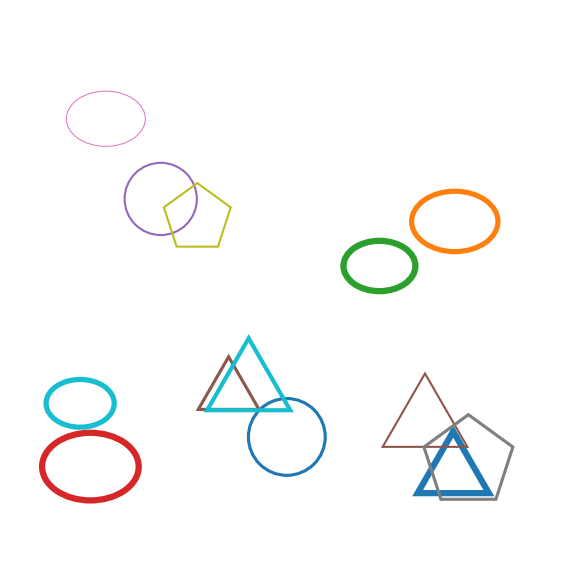[{"shape": "circle", "thickness": 1.5, "radius": 0.33, "center": [0.497, 0.243]}, {"shape": "triangle", "thickness": 3, "radius": 0.36, "center": [0.785, 0.181]}, {"shape": "oval", "thickness": 2.5, "radius": 0.37, "center": [0.788, 0.616]}, {"shape": "oval", "thickness": 3, "radius": 0.31, "center": [0.657, 0.539]}, {"shape": "oval", "thickness": 3, "radius": 0.42, "center": [0.157, 0.191]}, {"shape": "circle", "thickness": 1, "radius": 0.31, "center": [0.278, 0.655]}, {"shape": "triangle", "thickness": 1.5, "radius": 0.3, "center": [0.396, 0.321]}, {"shape": "triangle", "thickness": 1, "radius": 0.42, "center": [0.736, 0.268]}, {"shape": "oval", "thickness": 0.5, "radius": 0.34, "center": [0.183, 0.794]}, {"shape": "pentagon", "thickness": 1.5, "radius": 0.4, "center": [0.811, 0.2]}, {"shape": "pentagon", "thickness": 1, "radius": 0.3, "center": [0.342, 0.621]}, {"shape": "triangle", "thickness": 2, "radius": 0.42, "center": [0.431, 0.33]}, {"shape": "oval", "thickness": 2.5, "radius": 0.3, "center": [0.139, 0.301]}]